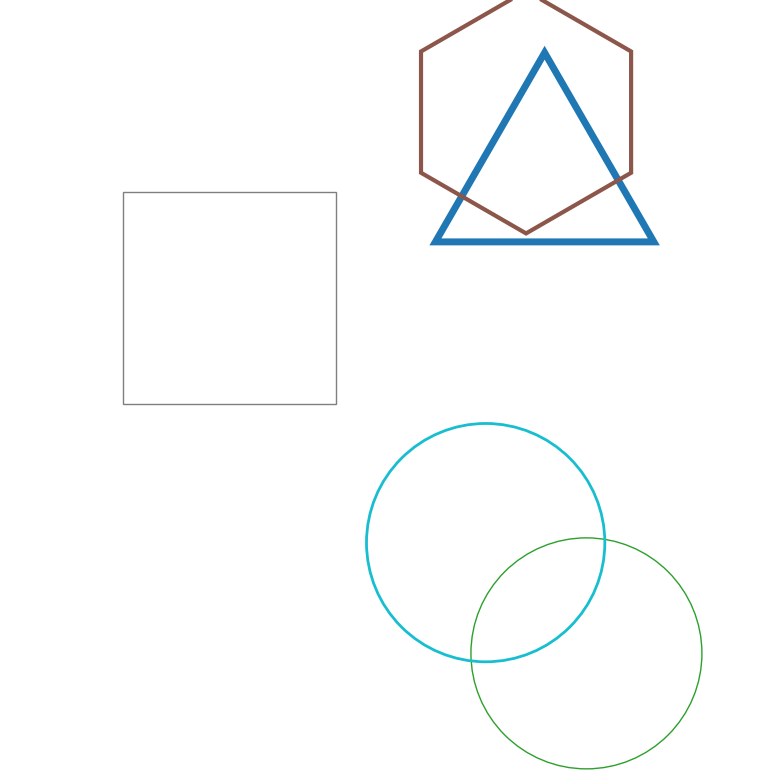[{"shape": "triangle", "thickness": 2.5, "radius": 0.82, "center": [0.707, 0.768]}, {"shape": "circle", "thickness": 0.5, "radius": 0.75, "center": [0.762, 0.151]}, {"shape": "hexagon", "thickness": 1.5, "radius": 0.79, "center": [0.683, 0.854]}, {"shape": "square", "thickness": 0.5, "radius": 0.69, "center": [0.298, 0.613]}, {"shape": "circle", "thickness": 1, "radius": 0.77, "center": [0.631, 0.295]}]